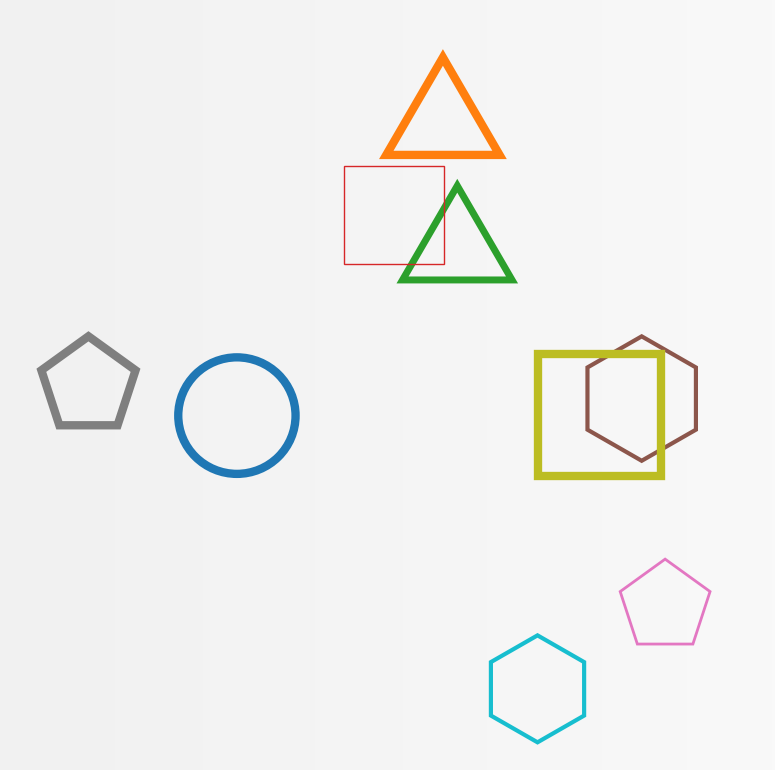[{"shape": "circle", "thickness": 3, "radius": 0.38, "center": [0.306, 0.46]}, {"shape": "triangle", "thickness": 3, "radius": 0.42, "center": [0.571, 0.841]}, {"shape": "triangle", "thickness": 2.5, "radius": 0.41, "center": [0.59, 0.677]}, {"shape": "square", "thickness": 0.5, "radius": 0.32, "center": [0.508, 0.721]}, {"shape": "hexagon", "thickness": 1.5, "radius": 0.4, "center": [0.828, 0.482]}, {"shape": "pentagon", "thickness": 1, "radius": 0.3, "center": [0.858, 0.213]}, {"shape": "pentagon", "thickness": 3, "radius": 0.32, "center": [0.114, 0.499]}, {"shape": "square", "thickness": 3, "radius": 0.4, "center": [0.774, 0.461]}, {"shape": "hexagon", "thickness": 1.5, "radius": 0.35, "center": [0.694, 0.105]}]